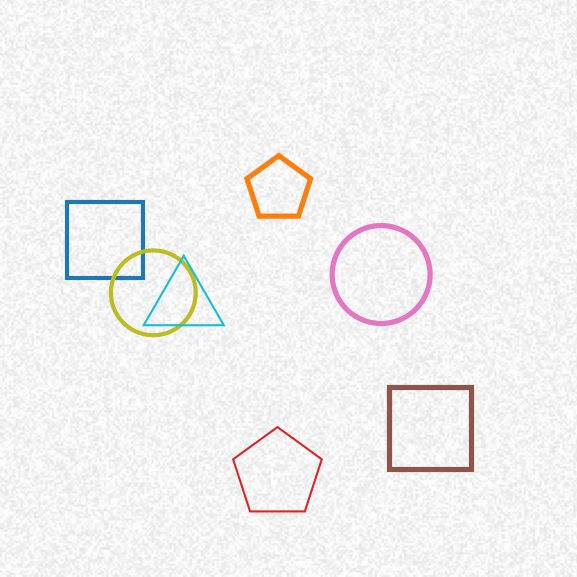[{"shape": "square", "thickness": 2, "radius": 0.33, "center": [0.181, 0.583]}, {"shape": "pentagon", "thickness": 2.5, "radius": 0.29, "center": [0.483, 0.672]}, {"shape": "pentagon", "thickness": 1, "radius": 0.4, "center": [0.48, 0.179]}, {"shape": "square", "thickness": 2.5, "radius": 0.35, "center": [0.745, 0.258]}, {"shape": "circle", "thickness": 2.5, "radius": 0.42, "center": [0.66, 0.524]}, {"shape": "circle", "thickness": 2, "radius": 0.37, "center": [0.265, 0.492]}, {"shape": "triangle", "thickness": 1, "radius": 0.4, "center": [0.318, 0.476]}]